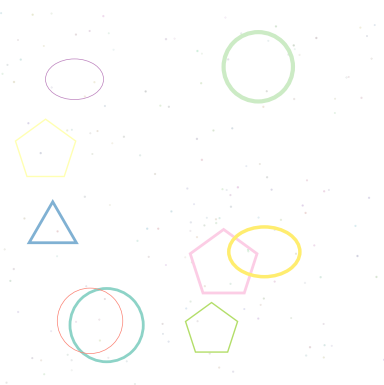[{"shape": "circle", "thickness": 2, "radius": 0.48, "center": [0.277, 0.156]}, {"shape": "pentagon", "thickness": 1, "radius": 0.41, "center": [0.118, 0.608]}, {"shape": "circle", "thickness": 0.5, "radius": 0.43, "center": [0.234, 0.167]}, {"shape": "triangle", "thickness": 2, "radius": 0.35, "center": [0.137, 0.405]}, {"shape": "pentagon", "thickness": 1, "radius": 0.36, "center": [0.55, 0.143]}, {"shape": "pentagon", "thickness": 2, "radius": 0.46, "center": [0.581, 0.313]}, {"shape": "oval", "thickness": 0.5, "radius": 0.38, "center": [0.194, 0.794]}, {"shape": "circle", "thickness": 3, "radius": 0.45, "center": [0.671, 0.827]}, {"shape": "oval", "thickness": 2.5, "radius": 0.46, "center": [0.687, 0.346]}]